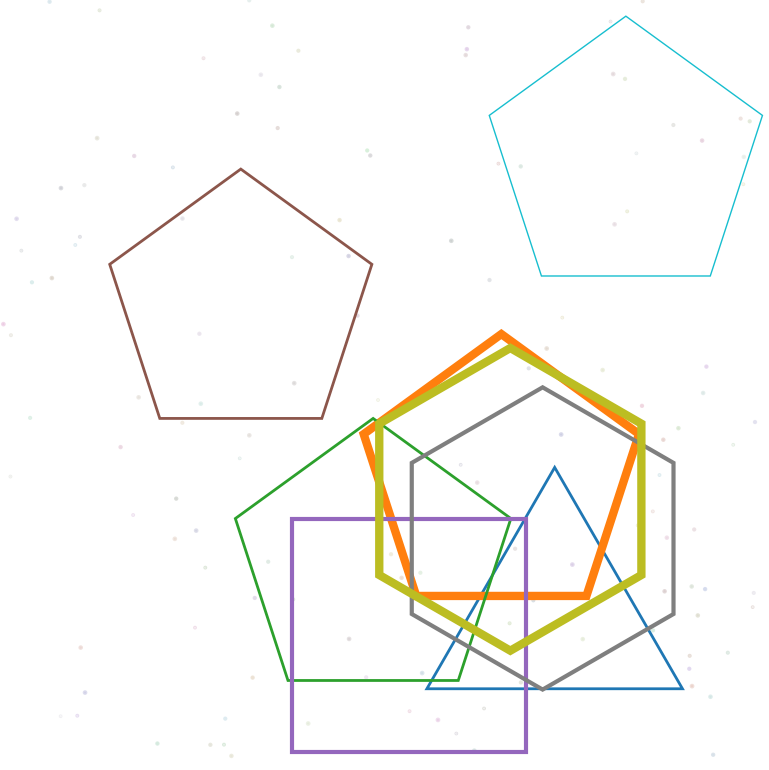[{"shape": "triangle", "thickness": 1, "radius": 0.96, "center": [0.72, 0.201]}, {"shape": "pentagon", "thickness": 3, "radius": 0.94, "center": [0.651, 0.378]}, {"shape": "pentagon", "thickness": 1, "radius": 0.94, "center": [0.485, 0.268]}, {"shape": "square", "thickness": 1.5, "radius": 0.76, "center": [0.531, 0.174]}, {"shape": "pentagon", "thickness": 1, "radius": 0.9, "center": [0.313, 0.601]}, {"shape": "hexagon", "thickness": 1.5, "radius": 0.98, "center": [0.705, 0.301]}, {"shape": "hexagon", "thickness": 3, "radius": 0.98, "center": [0.663, 0.351]}, {"shape": "pentagon", "thickness": 0.5, "radius": 0.93, "center": [0.813, 0.792]}]